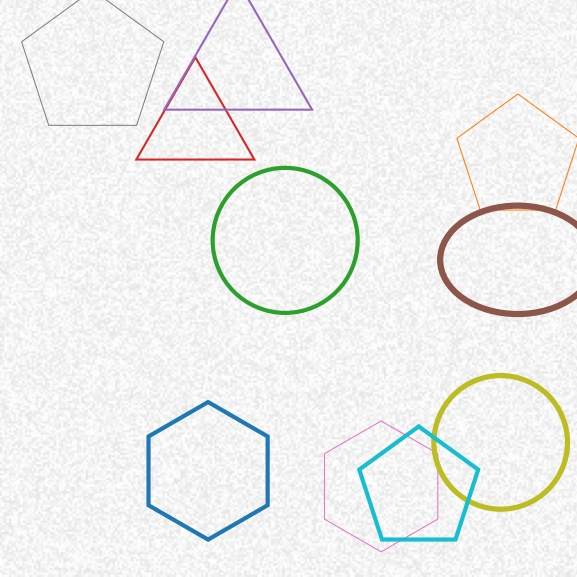[{"shape": "hexagon", "thickness": 2, "radius": 0.6, "center": [0.36, 0.184]}, {"shape": "pentagon", "thickness": 0.5, "radius": 0.56, "center": [0.897, 0.725]}, {"shape": "circle", "thickness": 2, "radius": 0.63, "center": [0.494, 0.583]}, {"shape": "triangle", "thickness": 1, "radius": 0.59, "center": [0.338, 0.782]}, {"shape": "triangle", "thickness": 1, "radius": 0.74, "center": [0.412, 0.883]}, {"shape": "oval", "thickness": 3, "radius": 0.67, "center": [0.896, 0.549]}, {"shape": "hexagon", "thickness": 0.5, "radius": 0.57, "center": [0.66, 0.157]}, {"shape": "pentagon", "thickness": 0.5, "radius": 0.65, "center": [0.16, 0.887]}, {"shape": "circle", "thickness": 2.5, "radius": 0.58, "center": [0.867, 0.233]}, {"shape": "pentagon", "thickness": 2, "radius": 0.54, "center": [0.725, 0.152]}]